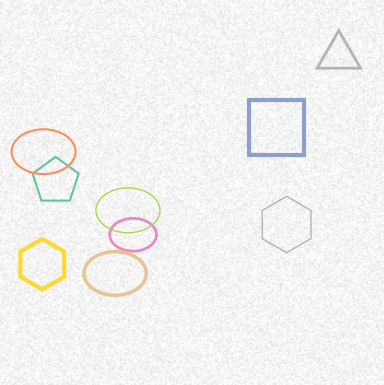[{"shape": "pentagon", "thickness": 1.5, "radius": 0.31, "center": [0.145, 0.53]}, {"shape": "oval", "thickness": 1.5, "radius": 0.42, "center": [0.113, 0.606]}, {"shape": "square", "thickness": 3, "radius": 0.36, "center": [0.718, 0.668]}, {"shape": "oval", "thickness": 2, "radius": 0.3, "center": [0.346, 0.39]}, {"shape": "oval", "thickness": 1, "radius": 0.42, "center": [0.332, 0.454]}, {"shape": "hexagon", "thickness": 3, "radius": 0.33, "center": [0.11, 0.314]}, {"shape": "oval", "thickness": 2.5, "radius": 0.4, "center": [0.299, 0.29]}, {"shape": "triangle", "thickness": 2, "radius": 0.33, "center": [0.88, 0.855]}, {"shape": "hexagon", "thickness": 1, "radius": 0.37, "center": [0.744, 0.417]}]